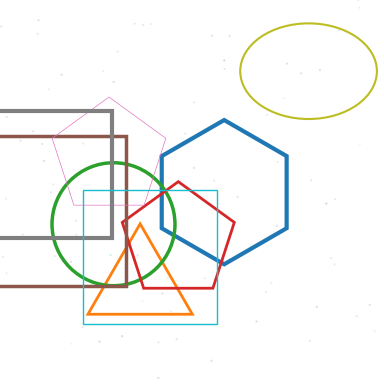[{"shape": "hexagon", "thickness": 3, "radius": 0.94, "center": [0.582, 0.501]}, {"shape": "triangle", "thickness": 2, "radius": 0.78, "center": [0.364, 0.262]}, {"shape": "circle", "thickness": 2.5, "radius": 0.8, "center": [0.295, 0.418]}, {"shape": "pentagon", "thickness": 2, "radius": 0.76, "center": [0.463, 0.375]}, {"shape": "square", "thickness": 2.5, "radius": 0.97, "center": [0.132, 0.453]}, {"shape": "pentagon", "thickness": 0.5, "radius": 0.78, "center": [0.283, 0.593]}, {"shape": "square", "thickness": 3, "radius": 0.82, "center": [0.127, 0.546]}, {"shape": "oval", "thickness": 1.5, "radius": 0.89, "center": [0.801, 0.815]}, {"shape": "square", "thickness": 1, "radius": 0.87, "center": [0.39, 0.332]}]